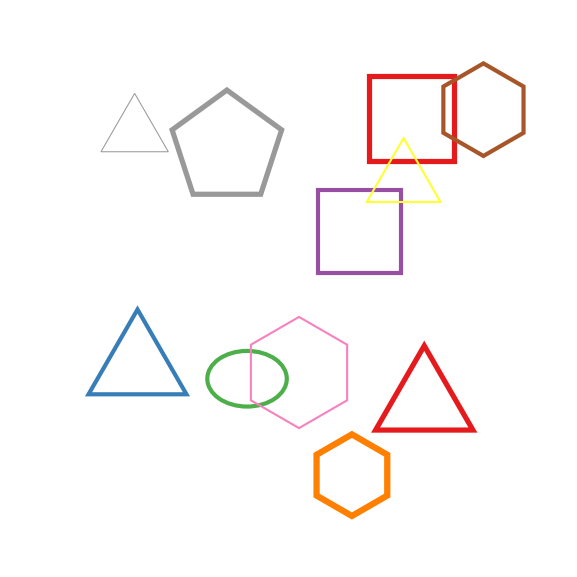[{"shape": "square", "thickness": 2.5, "radius": 0.37, "center": [0.712, 0.793]}, {"shape": "triangle", "thickness": 2.5, "radius": 0.49, "center": [0.735, 0.303]}, {"shape": "triangle", "thickness": 2, "radius": 0.49, "center": [0.238, 0.365]}, {"shape": "oval", "thickness": 2, "radius": 0.34, "center": [0.428, 0.343]}, {"shape": "square", "thickness": 2, "radius": 0.36, "center": [0.622, 0.598]}, {"shape": "hexagon", "thickness": 3, "radius": 0.35, "center": [0.609, 0.176]}, {"shape": "triangle", "thickness": 1, "radius": 0.37, "center": [0.699, 0.686]}, {"shape": "hexagon", "thickness": 2, "radius": 0.4, "center": [0.837, 0.809]}, {"shape": "hexagon", "thickness": 1, "radius": 0.48, "center": [0.518, 0.354]}, {"shape": "pentagon", "thickness": 2.5, "radius": 0.5, "center": [0.393, 0.743]}, {"shape": "triangle", "thickness": 0.5, "radius": 0.34, "center": [0.233, 0.77]}]